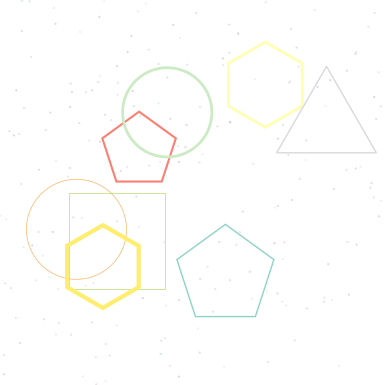[{"shape": "pentagon", "thickness": 1, "radius": 0.66, "center": [0.585, 0.285]}, {"shape": "hexagon", "thickness": 2, "radius": 0.55, "center": [0.689, 0.78]}, {"shape": "pentagon", "thickness": 1.5, "radius": 0.5, "center": [0.361, 0.61]}, {"shape": "circle", "thickness": 0.5, "radius": 0.65, "center": [0.199, 0.404]}, {"shape": "square", "thickness": 0.5, "radius": 0.63, "center": [0.305, 0.374]}, {"shape": "triangle", "thickness": 1, "radius": 0.75, "center": [0.848, 0.678]}, {"shape": "circle", "thickness": 2, "radius": 0.58, "center": [0.434, 0.708]}, {"shape": "hexagon", "thickness": 3, "radius": 0.54, "center": [0.267, 0.308]}]